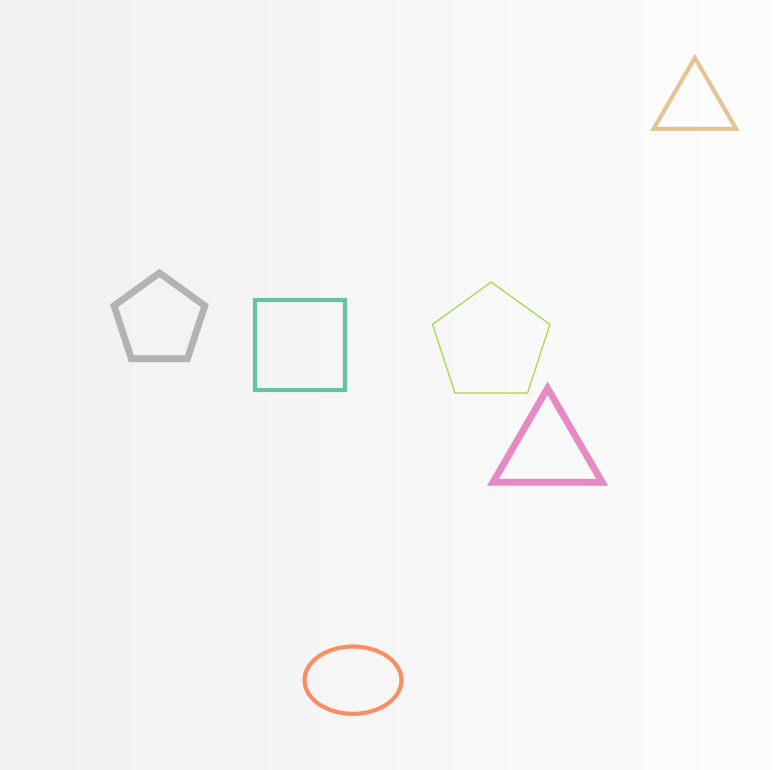[{"shape": "square", "thickness": 1.5, "radius": 0.29, "center": [0.387, 0.552]}, {"shape": "oval", "thickness": 1.5, "radius": 0.31, "center": [0.455, 0.117]}, {"shape": "triangle", "thickness": 2.5, "radius": 0.41, "center": [0.707, 0.414]}, {"shape": "pentagon", "thickness": 0.5, "radius": 0.4, "center": [0.634, 0.554]}, {"shape": "triangle", "thickness": 1.5, "radius": 0.31, "center": [0.897, 0.863]}, {"shape": "pentagon", "thickness": 2.5, "radius": 0.31, "center": [0.206, 0.584]}]